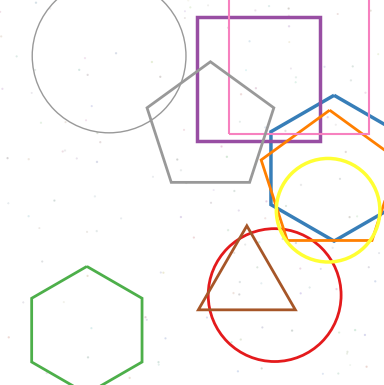[{"shape": "circle", "thickness": 2, "radius": 0.86, "center": [0.713, 0.234]}, {"shape": "hexagon", "thickness": 2.5, "radius": 0.95, "center": [0.868, 0.563]}, {"shape": "hexagon", "thickness": 2, "radius": 0.83, "center": [0.226, 0.142]}, {"shape": "square", "thickness": 2.5, "radius": 0.8, "center": [0.672, 0.795]}, {"shape": "pentagon", "thickness": 2, "radius": 0.94, "center": [0.856, 0.527]}, {"shape": "circle", "thickness": 2.5, "radius": 0.67, "center": [0.852, 0.454]}, {"shape": "triangle", "thickness": 2, "radius": 0.73, "center": [0.641, 0.268]}, {"shape": "square", "thickness": 1.5, "radius": 0.91, "center": [0.777, 0.832]}, {"shape": "circle", "thickness": 1, "radius": 1.0, "center": [0.283, 0.855]}, {"shape": "pentagon", "thickness": 2, "radius": 0.87, "center": [0.547, 0.666]}]